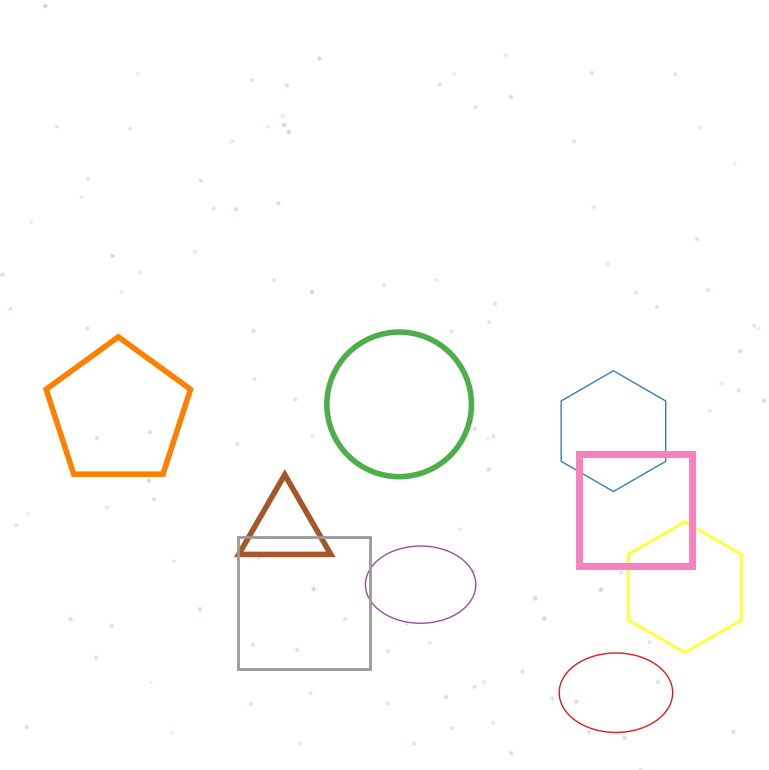[{"shape": "oval", "thickness": 0.5, "radius": 0.37, "center": [0.8, 0.1]}, {"shape": "hexagon", "thickness": 0.5, "radius": 0.39, "center": [0.797, 0.44]}, {"shape": "circle", "thickness": 2, "radius": 0.47, "center": [0.518, 0.475]}, {"shape": "oval", "thickness": 0.5, "radius": 0.36, "center": [0.546, 0.241]}, {"shape": "pentagon", "thickness": 2, "radius": 0.49, "center": [0.154, 0.464]}, {"shape": "hexagon", "thickness": 1, "radius": 0.42, "center": [0.889, 0.237]}, {"shape": "triangle", "thickness": 2, "radius": 0.35, "center": [0.37, 0.315]}, {"shape": "square", "thickness": 2.5, "radius": 0.37, "center": [0.825, 0.338]}, {"shape": "square", "thickness": 1, "radius": 0.43, "center": [0.395, 0.217]}]